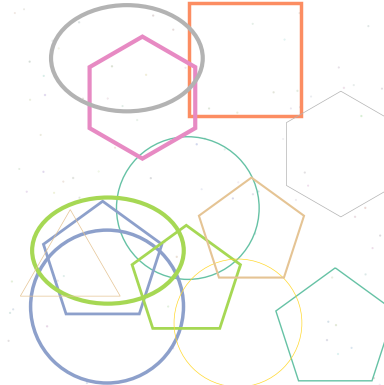[{"shape": "circle", "thickness": 1, "radius": 0.93, "center": [0.488, 0.46]}, {"shape": "pentagon", "thickness": 1, "radius": 0.81, "center": [0.871, 0.142]}, {"shape": "square", "thickness": 2.5, "radius": 0.73, "center": [0.636, 0.845]}, {"shape": "pentagon", "thickness": 2, "radius": 0.81, "center": [0.267, 0.315]}, {"shape": "circle", "thickness": 2.5, "radius": 0.99, "center": [0.278, 0.204]}, {"shape": "hexagon", "thickness": 3, "radius": 0.79, "center": [0.37, 0.746]}, {"shape": "pentagon", "thickness": 2, "radius": 0.74, "center": [0.484, 0.267]}, {"shape": "oval", "thickness": 3, "radius": 0.98, "center": [0.28, 0.349]}, {"shape": "circle", "thickness": 0.5, "radius": 0.83, "center": [0.618, 0.161]}, {"shape": "pentagon", "thickness": 1.5, "radius": 0.72, "center": [0.653, 0.395]}, {"shape": "triangle", "thickness": 0.5, "radius": 0.75, "center": [0.182, 0.306]}, {"shape": "hexagon", "thickness": 0.5, "radius": 0.82, "center": [0.885, 0.6]}, {"shape": "oval", "thickness": 3, "radius": 0.99, "center": [0.33, 0.849]}]